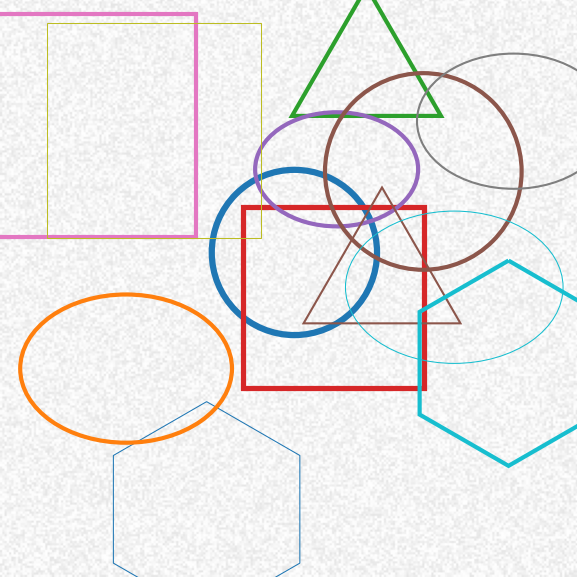[{"shape": "hexagon", "thickness": 0.5, "radius": 0.93, "center": [0.358, 0.117]}, {"shape": "circle", "thickness": 3, "radius": 0.72, "center": [0.51, 0.562]}, {"shape": "oval", "thickness": 2, "radius": 0.92, "center": [0.218, 0.361]}, {"shape": "triangle", "thickness": 2, "radius": 0.74, "center": [0.635, 0.873]}, {"shape": "square", "thickness": 2.5, "radius": 0.78, "center": [0.577, 0.484]}, {"shape": "oval", "thickness": 2, "radius": 0.71, "center": [0.583, 0.706]}, {"shape": "circle", "thickness": 2, "radius": 0.85, "center": [0.733, 0.702]}, {"shape": "triangle", "thickness": 1, "radius": 0.78, "center": [0.661, 0.518]}, {"shape": "square", "thickness": 2, "radius": 0.96, "center": [0.147, 0.782]}, {"shape": "oval", "thickness": 1, "radius": 0.84, "center": [0.889, 0.789]}, {"shape": "square", "thickness": 0.5, "radius": 0.93, "center": [0.267, 0.773]}, {"shape": "oval", "thickness": 0.5, "radius": 0.94, "center": [0.787, 0.502]}, {"shape": "hexagon", "thickness": 2, "radius": 0.89, "center": [0.881, 0.37]}]